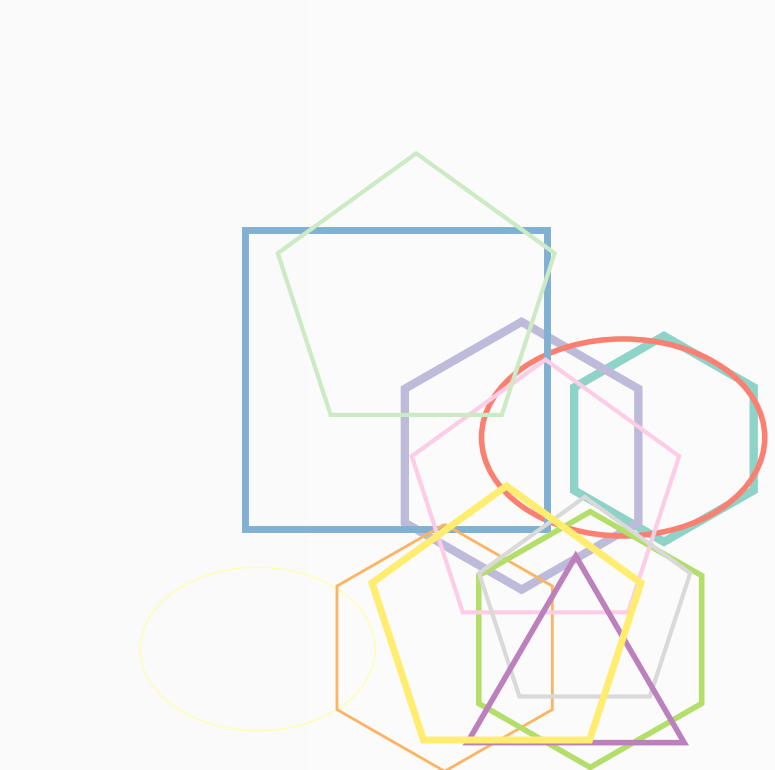[{"shape": "hexagon", "thickness": 3, "radius": 0.67, "center": [0.857, 0.43]}, {"shape": "oval", "thickness": 0.5, "radius": 0.76, "center": [0.333, 0.157]}, {"shape": "hexagon", "thickness": 3, "radius": 0.87, "center": [0.673, 0.408]}, {"shape": "oval", "thickness": 2, "radius": 0.91, "center": [0.804, 0.432]}, {"shape": "square", "thickness": 2.5, "radius": 0.97, "center": [0.511, 0.507]}, {"shape": "hexagon", "thickness": 1, "radius": 0.8, "center": [0.574, 0.159]}, {"shape": "hexagon", "thickness": 2, "radius": 0.83, "center": [0.762, 0.169]}, {"shape": "pentagon", "thickness": 1.5, "radius": 0.91, "center": [0.704, 0.351]}, {"shape": "pentagon", "thickness": 1.5, "radius": 0.72, "center": [0.754, 0.211]}, {"shape": "triangle", "thickness": 2, "radius": 0.81, "center": [0.743, 0.116]}, {"shape": "pentagon", "thickness": 1.5, "radius": 0.94, "center": [0.537, 0.613]}, {"shape": "pentagon", "thickness": 2.5, "radius": 0.91, "center": [0.654, 0.187]}]